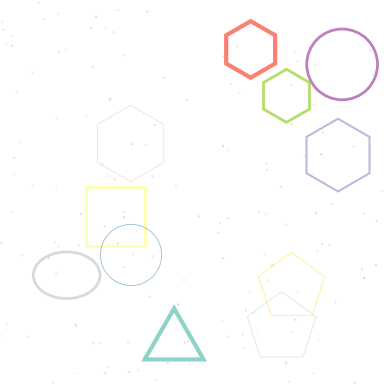[{"shape": "triangle", "thickness": 3, "radius": 0.44, "center": [0.452, 0.111]}, {"shape": "square", "thickness": 2, "radius": 0.38, "center": [0.299, 0.438]}, {"shape": "hexagon", "thickness": 1.5, "radius": 0.47, "center": [0.878, 0.597]}, {"shape": "hexagon", "thickness": 3, "radius": 0.37, "center": [0.651, 0.872]}, {"shape": "circle", "thickness": 0.5, "radius": 0.4, "center": [0.34, 0.338]}, {"shape": "hexagon", "thickness": 2, "radius": 0.34, "center": [0.744, 0.751]}, {"shape": "hexagon", "thickness": 0.5, "radius": 0.5, "center": [0.34, 0.627]}, {"shape": "oval", "thickness": 2, "radius": 0.43, "center": [0.173, 0.285]}, {"shape": "circle", "thickness": 2, "radius": 0.46, "center": [0.889, 0.833]}, {"shape": "pentagon", "thickness": 0.5, "radius": 0.47, "center": [0.732, 0.149]}, {"shape": "pentagon", "thickness": 0.5, "radius": 0.45, "center": [0.757, 0.254]}]